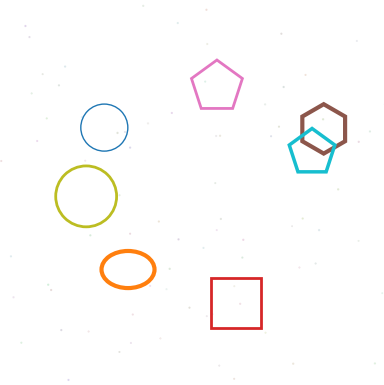[{"shape": "circle", "thickness": 1, "radius": 0.31, "center": [0.271, 0.669]}, {"shape": "oval", "thickness": 3, "radius": 0.34, "center": [0.333, 0.3]}, {"shape": "square", "thickness": 2, "radius": 0.32, "center": [0.613, 0.212]}, {"shape": "hexagon", "thickness": 3, "radius": 0.32, "center": [0.841, 0.665]}, {"shape": "pentagon", "thickness": 2, "radius": 0.35, "center": [0.563, 0.775]}, {"shape": "circle", "thickness": 2, "radius": 0.4, "center": [0.224, 0.49]}, {"shape": "pentagon", "thickness": 2.5, "radius": 0.31, "center": [0.811, 0.604]}]